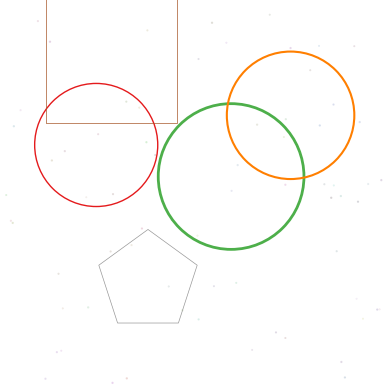[{"shape": "circle", "thickness": 1, "radius": 0.8, "center": [0.25, 0.623]}, {"shape": "circle", "thickness": 2, "radius": 0.95, "center": [0.6, 0.542]}, {"shape": "circle", "thickness": 1.5, "radius": 0.83, "center": [0.755, 0.701]}, {"shape": "square", "thickness": 0.5, "radius": 0.85, "center": [0.29, 0.852]}, {"shape": "pentagon", "thickness": 0.5, "radius": 0.67, "center": [0.384, 0.27]}]